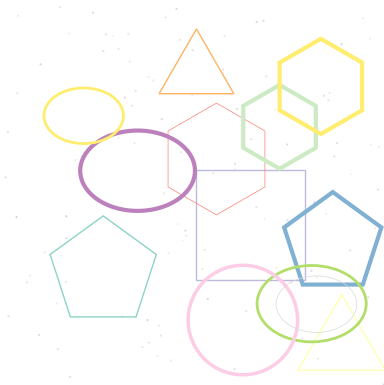[{"shape": "pentagon", "thickness": 1, "radius": 0.73, "center": [0.268, 0.294]}, {"shape": "triangle", "thickness": 1, "radius": 0.66, "center": [0.888, 0.104]}, {"shape": "square", "thickness": 1, "radius": 0.71, "center": [0.651, 0.415]}, {"shape": "hexagon", "thickness": 0.5, "radius": 0.73, "center": [0.562, 0.587]}, {"shape": "pentagon", "thickness": 3, "radius": 0.66, "center": [0.864, 0.368]}, {"shape": "triangle", "thickness": 1, "radius": 0.56, "center": [0.51, 0.813]}, {"shape": "oval", "thickness": 2, "radius": 0.71, "center": [0.809, 0.211]}, {"shape": "circle", "thickness": 2.5, "radius": 0.71, "center": [0.631, 0.169]}, {"shape": "oval", "thickness": 0.5, "radius": 0.52, "center": [0.822, 0.21]}, {"shape": "oval", "thickness": 3, "radius": 0.75, "center": [0.357, 0.557]}, {"shape": "hexagon", "thickness": 3, "radius": 0.54, "center": [0.726, 0.671]}, {"shape": "hexagon", "thickness": 3, "radius": 0.62, "center": [0.833, 0.776]}, {"shape": "oval", "thickness": 2, "radius": 0.52, "center": [0.217, 0.699]}]